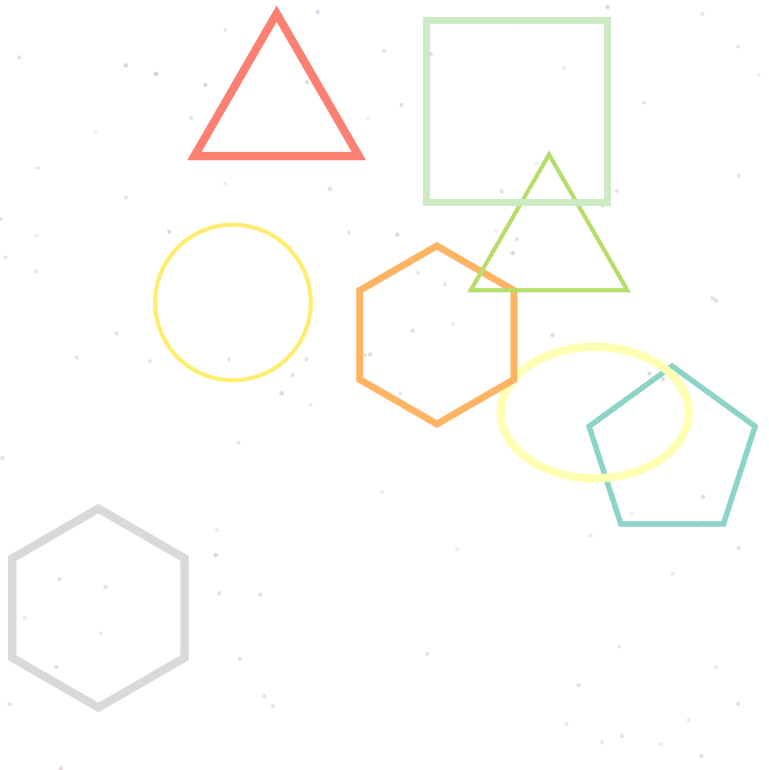[{"shape": "pentagon", "thickness": 2, "radius": 0.57, "center": [0.873, 0.411]}, {"shape": "oval", "thickness": 3, "radius": 0.61, "center": [0.772, 0.464]}, {"shape": "triangle", "thickness": 3, "radius": 0.62, "center": [0.359, 0.859]}, {"shape": "hexagon", "thickness": 2.5, "radius": 0.58, "center": [0.567, 0.565]}, {"shape": "triangle", "thickness": 1.5, "radius": 0.59, "center": [0.713, 0.682]}, {"shape": "hexagon", "thickness": 3, "radius": 0.65, "center": [0.128, 0.21]}, {"shape": "square", "thickness": 2.5, "radius": 0.59, "center": [0.671, 0.856]}, {"shape": "circle", "thickness": 1.5, "radius": 0.51, "center": [0.303, 0.607]}]